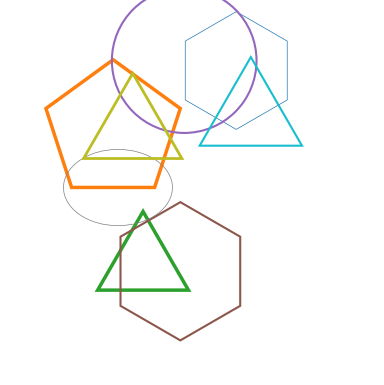[{"shape": "hexagon", "thickness": 0.5, "radius": 0.76, "center": [0.614, 0.817]}, {"shape": "pentagon", "thickness": 2.5, "radius": 0.92, "center": [0.294, 0.662]}, {"shape": "triangle", "thickness": 2.5, "radius": 0.68, "center": [0.372, 0.314]}, {"shape": "circle", "thickness": 1.5, "radius": 0.94, "center": [0.478, 0.843]}, {"shape": "hexagon", "thickness": 1.5, "radius": 0.9, "center": [0.468, 0.295]}, {"shape": "oval", "thickness": 0.5, "radius": 0.71, "center": [0.306, 0.513]}, {"shape": "triangle", "thickness": 2, "radius": 0.74, "center": [0.345, 0.662]}, {"shape": "triangle", "thickness": 1.5, "radius": 0.77, "center": [0.651, 0.698]}]